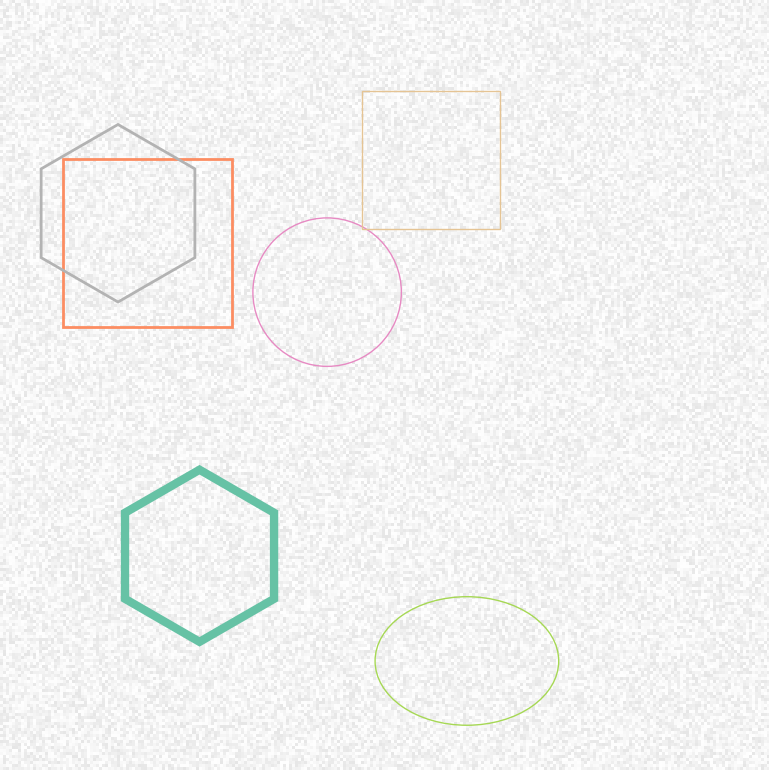[{"shape": "hexagon", "thickness": 3, "radius": 0.56, "center": [0.259, 0.278]}, {"shape": "square", "thickness": 1, "radius": 0.55, "center": [0.191, 0.685]}, {"shape": "circle", "thickness": 0.5, "radius": 0.48, "center": [0.425, 0.621]}, {"shape": "oval", "thickness": 0.5, "radius": 0.6, "center": [0.606, 0.142]}, {"shape": "square", "thickness": 0.5, "radius": 0.45, "center": [0.56, 0.792]}, {"shape": "hexagon", "thickness": 1, "radius": 0.58, "center": [0.153, 0.723]}]